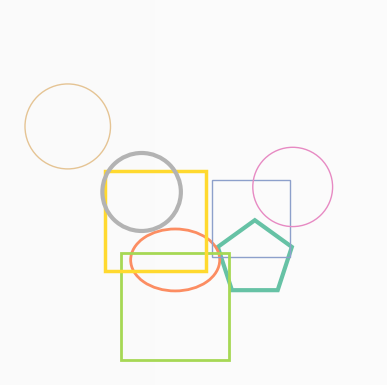[{"shape": "pentagon", "thickness": 3, "radius": 0.5, "center": [0.658, 0.328]}, {"shape": "oval", "thickness": 2, "radius": 0.57, "center": [0.452, 0.325]}, {"shape": "square", "thickness": 1, "radius": 0.5, "center": [0.648, 0.432]}, {"shape": "circle", "thickness": 1, "radius": 0.51, "center": [0.755, 0.514]}, {"shape": "square", "thickness": 2, "radius": 0.7, "center": [0.452, 0.204]}, {"shape": "square", "thickness": 2.5, "radius": 0.65, "center": [0.402, 0.426]}, {"shape": "circle", "thickness": 1, "radius": 0.55, "center": [0.175, 0.672]}, {"shape": "circle", "thickness": 3, "radius": 0.51, "center": [0.365, 0.501]}]